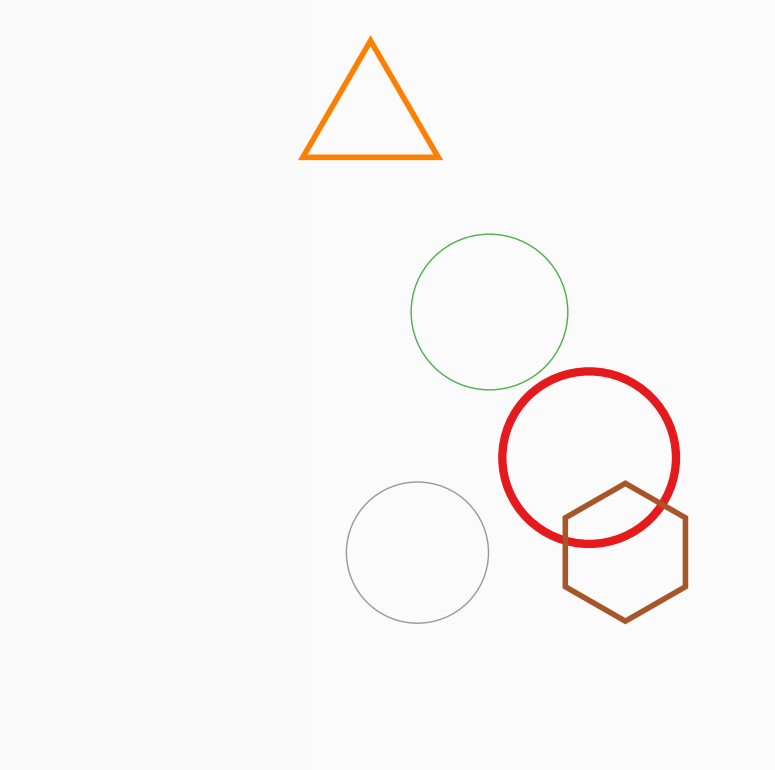[{"shape": "circle", "thickness": 3, "radius": 0.56, "center": [0.76, 0.406]}, {"shape": "circle", "thickness": 0.5, "radius": 0.51, "center": [0.632, 0.595]}, {"shape": "triangle", "thickness": 2, "radius": 0.5, "center": [0.478, 0.846]}, {"shape": "hexagon", "thickness": 2, "radius": 0.45, "center": [0.807, 0.283]}, {"shape": "circle", "thickness": 0.5, "radius": 0.46, "center": [0.539, 0.282]}]